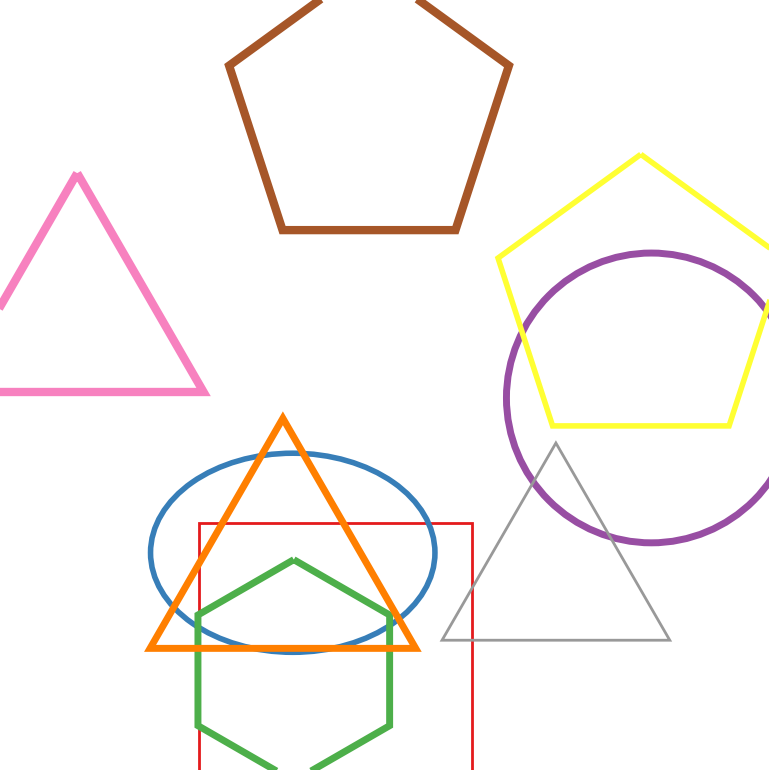[{"shape": "square", "thickness": 1, "radius": 0.89, "center": [0.435, 0.144]}, {"shape": "oval", "thickness": 2, "radius": 0.92, "center": [0.38, 0.282]}, {"shape": "hexagon", "thickness": 2.5, "radius": 0.72, "center": [0.382, 0.129]}, {"shape": "circle", "thickness": 2.5, "radius": 0.94, "center": [0.846, 0.483]}, {"shape": "triangle", "thickness": 2.5, "radius": 1.0, "center": [0.367, 0.258]}, {"shape": "pentagon", "thickness": 2, "radius": 0.97, "center": [0.832, 0.605]}, {"shape": "pentagon", "thickness": 3, "radius": 0.96, "center": [0.479, 0.856]}, {"shape": "triangle", "thickness": 3, "radius": 0.95, "center": [0.1, 0.586]}, {"shape": "triangle", "thickness": 1, "radius": 0.85, "center": [0.722, 0.254]}]